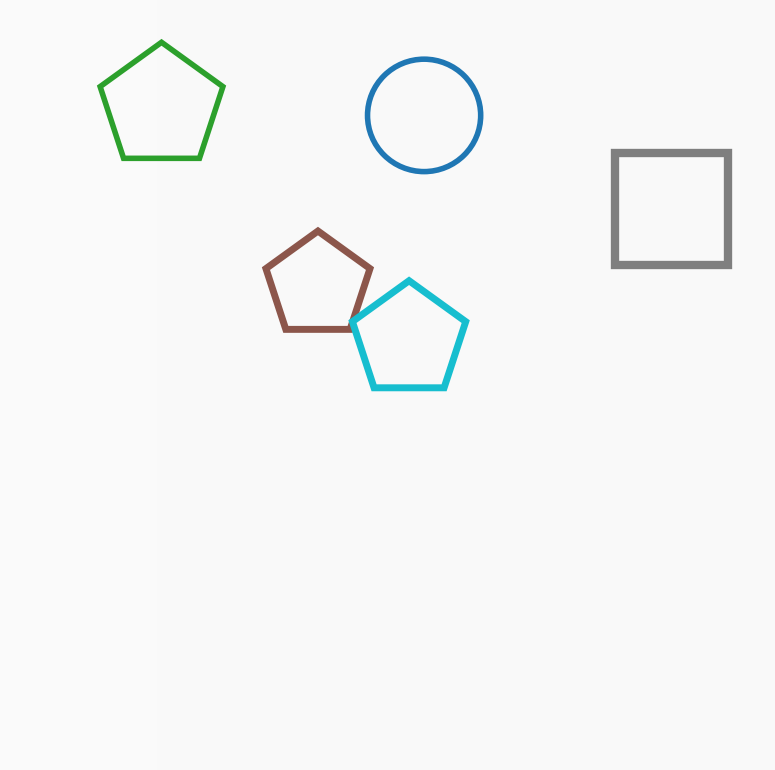[{"shape": "circle", "thickness": 2, "radius": 0.36, "center": [0.547, 0.85]}, {"shape": "pentagon", "thickness": 2, "radius": 0.42, "center": [0.208, 0.862]}, {"shape": "pentagon", "thickness": 2.5, "radius": 0.35, "center": [0.41, 0.629]}, {"shape": "square", "thickness": 3, "radius": 0.37, "center": [0.866, 0.729]}, {"shape": "pentagon", "thickness": 2.5, "radius": 0.38, "center": [0.528, 0.559]}]